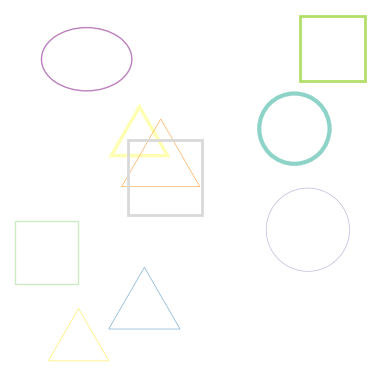[{"shape": "circle", "thickness": 3, "radius": 0.46, "center": [0.765, 0.666]}, {"shape": "triangle", "thickness": 2.5, "radius": 0.42, "center": [0.362, 0.638]}, {"shape": "circle", "thickness": 0.5, "radius": 0.54, "center": [0.8, 0.403]}, {"shape": "triangle", "thickness": 0.5, "radius": 0.53, "center": [0.375, 0.199]}, {"shape": "triangle", "thickness": 0.5, "radius": 0.59, "center": [0.418, 0.574]}, {"shape": "square", "thickness": 2, "radius": 0.43, "center": [0.863, 0.874]}, {"shape": "square", "thickness": 2, "radius": 0.48, "center": [0.429, 0.539]}, {"shape": "oval", "thickness": 1, "radius": 0.59, "center": [0.225, 0.846]}, {"shape": "square", "thickness": 1, "radius": 0.41, "center": [0.121, 0.345]}, {"shape": "triangle", "thickness": 0.5, "radius": 0.45, "center": [0.204, 0.108]}]